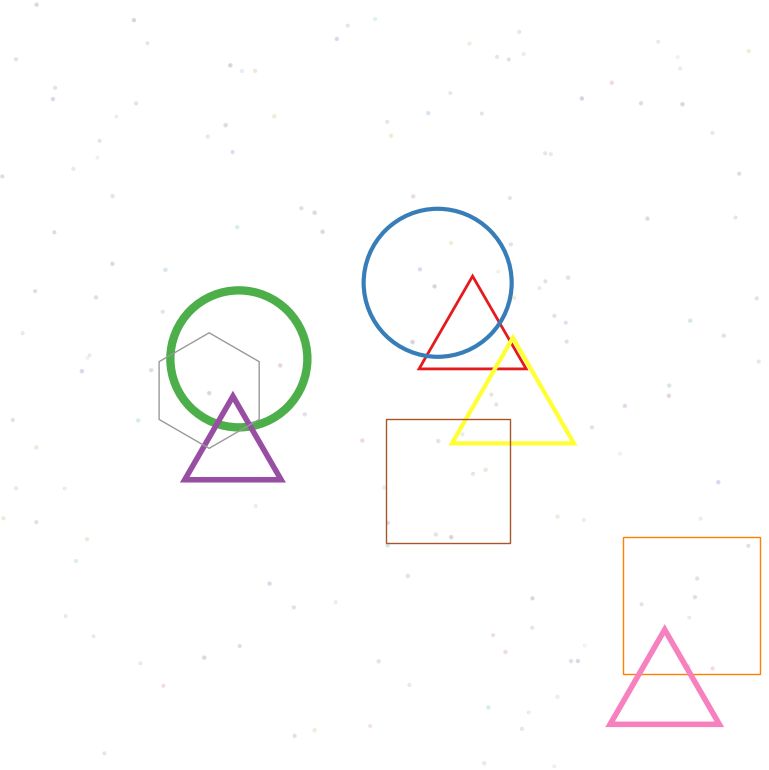[{"shape": "triangle", "thickness": 1, "radius": 0.4, "center": [0.614, 0.561]}, {"shape": "circle", "thickness": 1.5, "radius": 0.48, "center": [0.568, 0.633]}, {"shape": "circle", "thickness": 3, "radius": 0.44, "center": [0.31, 0.534]}, {"shape": "triangle", "thickness": 2, "radius": 0.36, "center": [0.302, 0.413]}, {"shape": "square", "thickness": 0.5, "radius": 0.45, "center": [0.898, 0.213]}, {"shape": "triangle", "thickness": 1.5, "radius": 0.46, "center": [0.666, 0.47]}, {"shape": "square", "thickness": 0.5, "radius": 0.4, "center": [0.582, 0.375]}, {"shape": "triangle", "thickness": 2, "radius": 0.41, "center": [0.863, 0.1]}, {"shape": "hexagon", "thickness": 0.5, "radius": 0.38, "center": [0.272, 0.493]}]